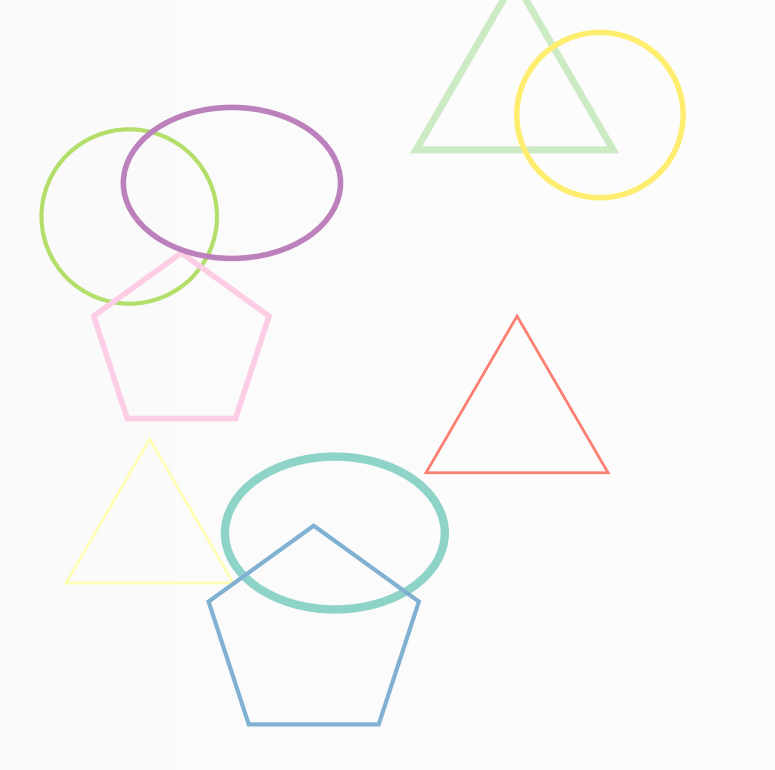[{"shape": "oval", "thickness": 3, "radius": 0.71, "center": [0.432, 0.308]}, {"shape": "triangle", "thickness": 1, "radius": 0.62, "center": [0.193, 0.305]}, {"shape": "triangle", "thickness": 1, "radius": 0.68, "center": [0.667, 0.454]}, {"shape": "pentagon", "thickness": 1.5, "radius": 0.71, "center": [0.405, 0.175]}, {"shape": "circle", "thickness": 1.5, "radius": 0.57, "center": [0.167, 0.719]}, {"shape": "pentagon", "thickness": 2, "radius": 0.59, "center": [0.234, 0.553]}, {"shape": "oval", "thickness": 2, "radius": 0.7, "center": [0.299, 0.762]}, {"shape": "triangle", "thickness": 2.5, "radius": 0.73, "center": [0.664, 0.879]}, {"shape": "circle", "thickness": 2, "radius": 0.54, "center": [0.774, 0.851]}]